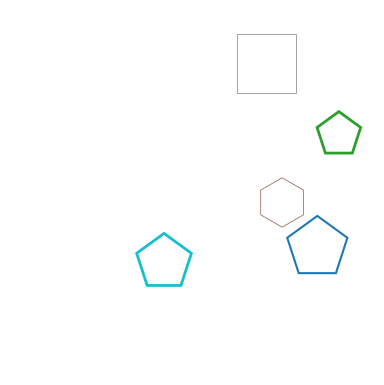[{"shape": "pentagon", "thickness": 1.5, "radius": 0.41, "center": [0.824, 0.357]}, {"shape": "pentagon", "thickness": 2, "radius": 0.3, "center": [0.88, 0.651]}, {"shape": "hexagon", "thickness": 0.5, "radius": 0.32, "center": [0.733, 0.474]}, {"shape": "square", "thickness": 0.5, "radius": 0.38, "center": [0.692, 0.835]}, {"shape": "pentagon", "thickness": 2, "radius": 0.37, "center": [0.426, 0.319]}]